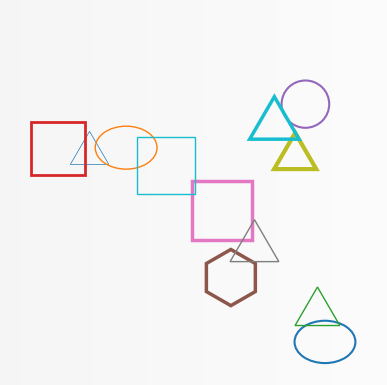[{"shape": "triangle", "thickness": 0.5, "radius": 0.29, "center": [0.231, 0.602]}, {"shape": "oval", "thickness": 1.5, "radius": 0.39, "center": [0.839, 0.112]}, {"shape": "oval", "thickness": 1, "radius": 0.4, "center": [0.326, 0.616]}, {"shape": "triangle", "thickness": 1, "radius": 0.33, "center": [0.819, 0.188]}, {"shape": "square", "thickness": 2, "radius": 0.35, "center": [0.15, 0.615]}, {"shape": "circle", "thickness": 1.5, "radius": 0.31, "center": [0.788, 0.729]}, {"shape": "hexagon", "thickness": 2.5, "radius": 0.36, "center": [0.596, 0.279]}, {"shape": "square", "thickness": 2.5, "radius": 0.38, "center": [0.574, 0.453]}, {"shape": "triangle", "thickness": 1, "radius": 0.36, "center": [0.657, 0.357]}, {"shape": "triangle", "thickness": 3, "radius": 0.31, "center": [0.762, 0.592]}, {"shape": "square", "thickness": 1, "radius": 0.37, "center": [0.429, 0.57]}, {"shape": "triangle", "thickness": 2.5, "radius": 0.37, "center": [0.708, 0.675]}]